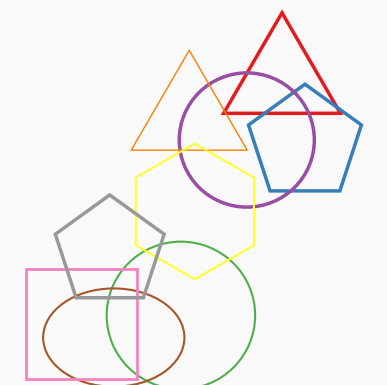[{"shape": "triangle", "thickness": 2.5, "radius": 0.87, "center": [0.728, 0.793]}, {"shape": "pentagon", "thickness": 2.5, "radius": 0.77, "center": [0.787, 0.628]}, {"shape": "circle", "thickness": 1.5, "radius": 0.96, "center": [0.467, 0.181]}, {"shape": "circle", "thickness": 2.5, "radius": 0.87, "center": [0.637, 0.636]}, {"shape": "triangle", "thickness": 1, "radius": 0.86, "center": [0.488, 0.696]}, {"shape": "hexagon", "thickness": 1.5, "radius": 0.88, "center": [0.503, 0.451]}, {"shape": "oval", "thickness": 1.5, "radius": 0.91, "center": [0.294, 0.123]}, {"shape": "square", "thickness": 2, "radius": 0.72, "center": [0.21, 0.158]}, {"shape": "pentagon", "thickness": 2.5, "radius": 0.74, "center": [0.283, 0.346]}]